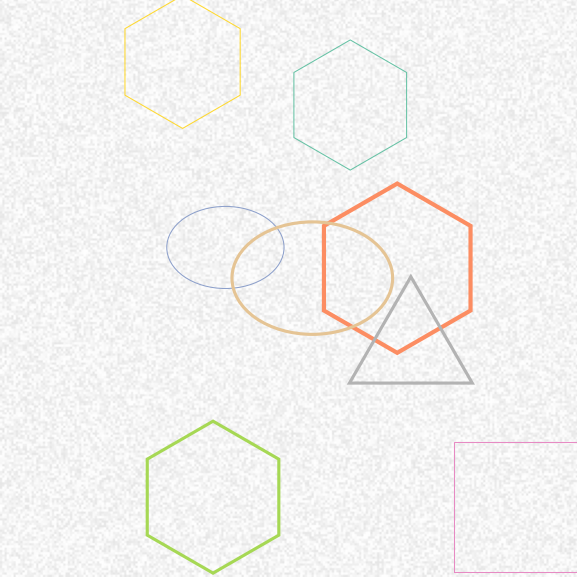[{"shape": "hexagon", "thickness": 0.5, "radius": 0.56, "center": [0.606, 0.817]}, {"shape": "hexagon", "thickness": 2, "radius": 0.73, "center": [0.688, 0.535]}, {"shape": "oval", "thickness": 0.5, "radius": 0.51, "center": [0.39, 0.571]}, {"shape": "square", "thickness": 0.5, "radius": 0.56, "center": [0.898, 0.122]}, {"shape": "hexagon", "thickness": 1.5, "radius": 0.66, "center": [0.369, 0.138]}, {"shape": "hexagon", "thickness": 0.5, "radius": 0.58, "center": [0.316, 0.892]}, {"shape": "oval", "thickness": 1.5, "radius": 0.7, "center": [0.541, 0.518]}, {"shape": "triangle", "thickness": 1.5, "radius": 0.61, "center": [0.711, 0.397]}]